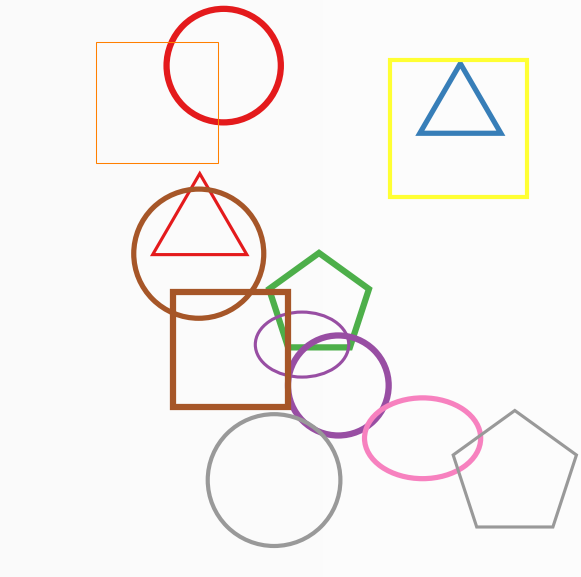[{"shape": "triangle", "thickness": 1.5, "radius": 0.47, "center": [0.344, 0.605]}, {"shape": "circle", "thickness": 3, "radius": 0.49, "center": [0.385, 0.886]}, {"shape": "triangle", "thickness": 2.5, "radius": 0.4, "center": [0.792, 0.809]}, {"shape": "pentagon", "thickness": 3, "radius": 0.45, "center": [0.549, 0.471]}, {"shape": "oval", "thickness": 1.5, "radius": 0.4, "center": [0.52, 0.402]}, {"shape": "circle", "thickness": 3, "radius": 0.43, "center": [0.582, 0.332]}, {"shape": "square", "thickness": 0.5, "radius": 0.53, "center": [0.27, 0.822]}, {"shape": "square", "thickness": 2, "radius": 0.59, "center": [0.789, 0.777]}, {"shape": "circle", "thickness": 2.5, "radius": 0.56, "center": [0.342, 0.56]}, {"shape": "square", "thickness": 3, "radius": 0.5, "center": [0.396, 0.394]}, {"shape": "oval", "thickness": 2.5, "radius": 0.5, "center": [0.727, 0.24]}, {"shape": "circle", "thickness": 2, "radius": 0.57, "center": [0.472, 0.168]}, {"shape": "pentagon", "thickness": 1.5, "radius": 0.56, "center": [0.886, 0.177]}]